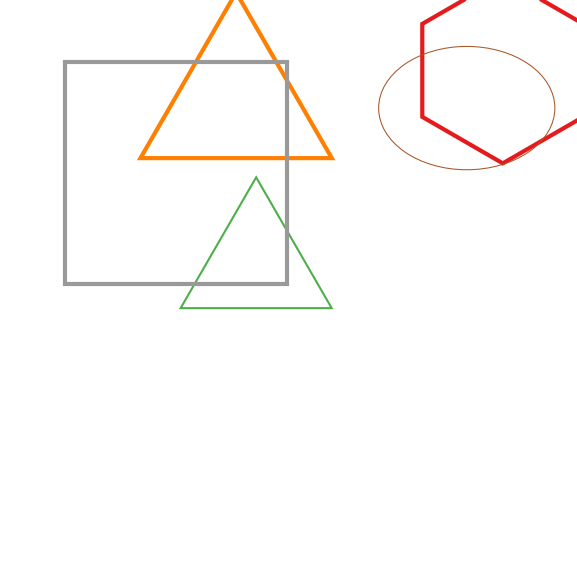[{"shape": "hexagon", "thickness": 2, "radius": 0.8, "center": [0.871, 0.877]}, {"shape": "triangle", "thickness": 1, "radius": 0.76, "center": [0.444, 0.541]}, {"shape": "triangle", "thickness": 2, "radius": 0.96, "center": [0.409, 0.821]}, {"shape": "oval", "thickness": 0.5, "radius": 0.76, "center": [0.808, 0.812]}, {"shape": "square", "thickness": 2, "radius": 0.96, "center": [0.305, 0.699]}]